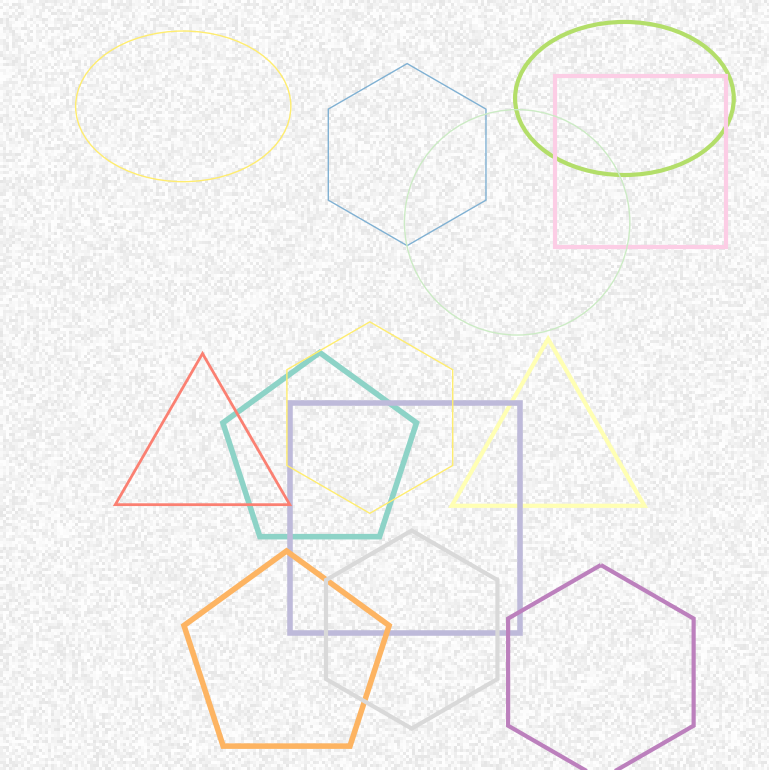[{"shape": "pentagon", "thickness": 2, "radius": 0.66, "center": [0.415, 0.41]}, {"shape": "triangle", "thickness": 1.5, "radius": 0.72, "center": [0.712, 0.415]}, {"shape": "square", "thickness": 2, "radius": 0.75, "center": [0.526, 0.327]}, {"shape": "triangle", "thickness": 1, "radius": 0.65, "center": [0.263, 0.41]}, {"shape": "hexagon", "thickness": 0.5, "radius": 0.59, "center": [0.529, 0.799]}, {"shape": "pentagon", "thickness": 2, "radius": 0.7, "center": [0.372, 0.144]}, {"shape": "oval", "thickness": 1.5, "radius": 0.71, "center": [0.811, 0.872]}, {"shape": "square", "thickness": 1.5, "radius": 0.56, "center": [0.832, 0.79]}, {"shape": "hexagon", "thickness": 1.5, "radius": 0.64, "center": [0.535, 0.182]}, {"shape": "hexagon", "thickness": 1.5, "radius": 0.7, "center": [0.78, 0.127]}, {"shape": "circle", "thickness": 0.5, "radius": 0.73, "center": [0.672, 0.711]}, {"shape": "hexagon", "thickness": 0.5, "radius": 0.62, "center": [0.48, 0.458]}, {"shape": "oval", "thickness": 0.5, "radius": 0.7, "center": [0.238, 0.862]}]